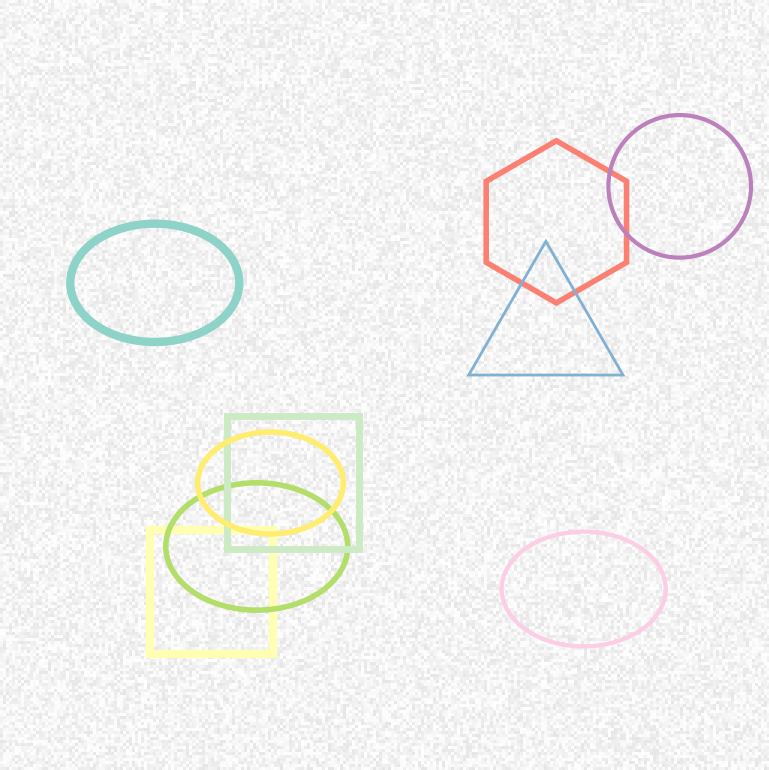[{"shape": "oval", "thickness": 3, "radius": 0.55, "center": [0.201, 0.633]}, {"shape": "square", "thickness": 3, "radius": 0.4, "center": [0.275, 0.231]}, {"shape": "hexagon", "thickness": 2, "radius": 0.53, "center": [0.723, 0.712]}, {"shape": "triangle", "thickness": 1, "radius": 0.58, "center": [0.709, 0.571]}, {"shape": "oval", "thickness": 2, "radius": 0.59, "center": [0.333, 0.29]}, {"shape": "oval", "thickness": 1.5, "radius": 0.53, "center": [0.758, 0.235]}, {"shape": "circle", "thickness": 1.5, "radius": 0.46, "center": [0.883, 0.758]}, {"shape": "square", "thickness": 2.5, "radius": 0.43, "center": [0.38, 0.374]}, {"shape": "oval", "thickness": 2, "radius": 0.47, "center": [0.351, 0.373]}]